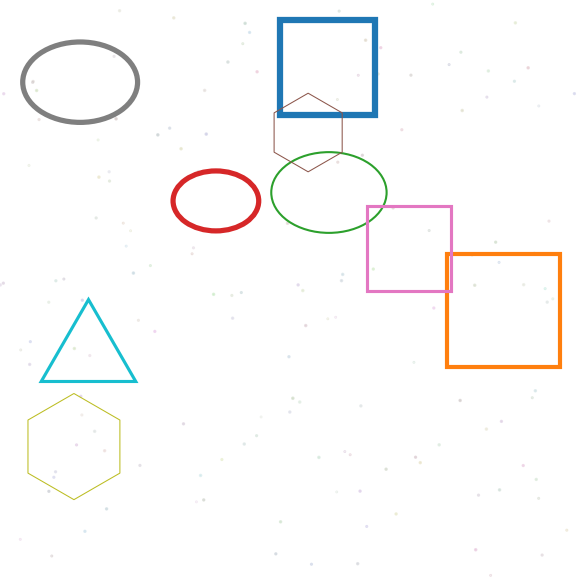[{"shape": "square", "thickness": 3, "radius": 0.41, "center": [0.566, 0.882]}, {"shape": "square", "thickness": 2, "radius": 0.49, "center": [0.872, 0.461]}, {"shape": "oval", "thickness": 1, "radius": 0.5, "center": [0.57, 0.666]}, {"shape": "oval", "thickness": 2.5, "radius": 0.37, "center": [0.374, 0.651]}, {"shape": "hexagon", "thickness": 0.5, "radius": 0.34, "center": [0.534, 0.77]}, {"shape": "square", "thickness": 1.5, "radius": 0.36, "center": [0.708, 0.569]}, {"shape": "oval", "thickness": 2.5, "radius": 0.5, "center": [0.139, 0.857]}, {"shape": "hexagon", "thickness": 0.5, "radius": 0.46, "center": [0.128, 0.226]}, {"shape": "triangle", "thickness": 1.5, "radius": 0.47, "center": [0.153, 0.386]}]